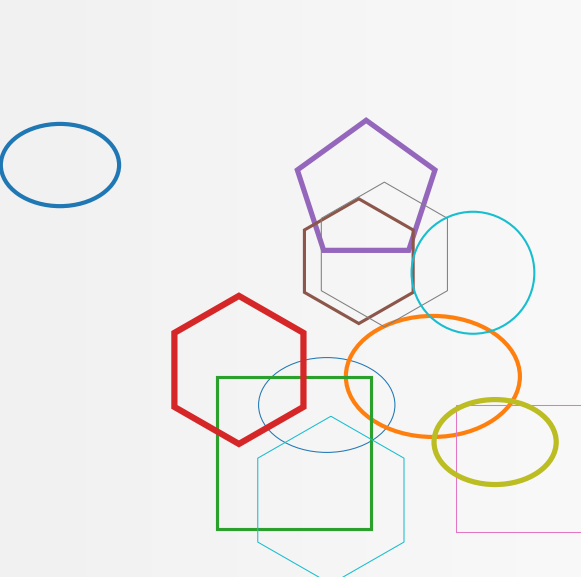[{"shape": "oval", "thickness": 0.5, "radius": 0.59, "center": [0.562, 0.298]}, {"shape": "oval", "thickness": 2, "radius": 0.51, "center": [0.103, 0.713]}, {"shape": "oval", "thickness": 2, "radius": 0.75, "center": [0.745, 0.347]}, {"shape": "square", "thickness": 1.5, "radius": 0.66, "center": [0.506, 0.215]}, {"shape": "hexagon", "thickness": 3, "radius": 0.64, "center": [0.411, 0.359]}, {"shape": "pentagon", "thickness": 2.5, "radius": 0.62, "center": [0.63, 0.666]}, {"shape": "hexagon", "thickness": 1.5, "radius": 0.54, "center": [0.617, 0.547]}, {"shape": "square", "thickness": 0.5, "radius": 0.55, "center": [0.894, 0.188]}, {"shape": "hexagon", "thickness": 0.5, "radius": 0.63, "center": [0.661, 0.558]}, {"shape": "oval", "thickness": 2.5, "radius": 0.53, "center": [0.852, 0.234]}, {"shape": "circle", "thickness": 1, "radius": 0.53, "center": [0.814, 0.527]}, {"shape": "hexagon", "thickness": 0.5, "radius": 0.73, "center": [0.569, 0.133]}]